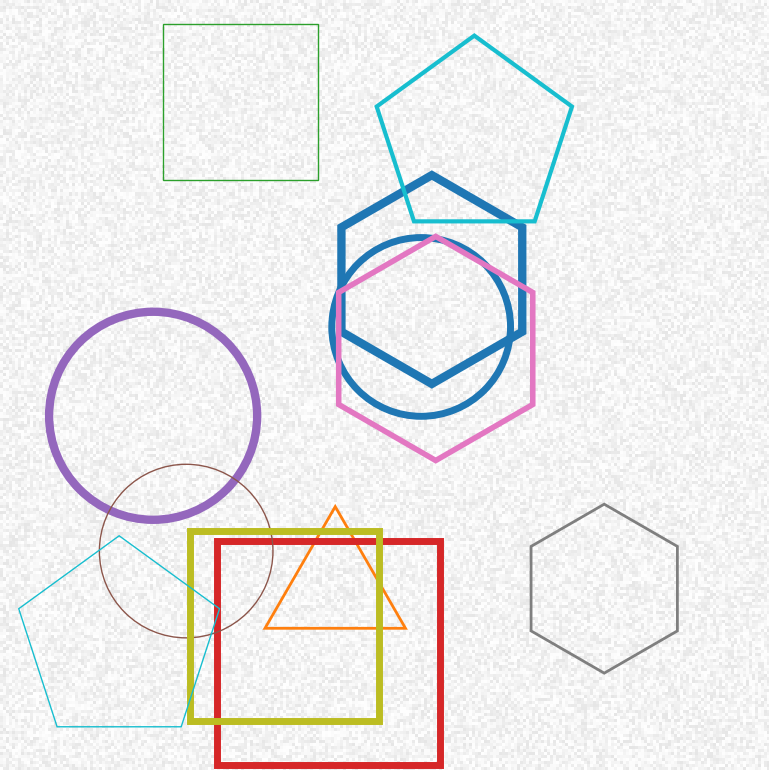[{"shape": "hexagon", "thickness": 3, "radius": 0.68, "center": [0.561, 0.637]}, {"shape": "circle", "thickness": 2.5, "radius": 0.58, "center": [0.547, 0.575]}, {"shape": "triangle", "thickness": 1, "radius": 0.53, "center": [0.435, 0.237]}, {"shape": "square", "thickness": 0.5, "radius": 0.5, "center": [0.312, 0.867]}, {"shape": "square", "thickness": 2.5, "radius": 0.73, "center": [0.427, 0.152]}, {"shape": "circle", "thickness": 3, "radius": 0.68, "center": [0.199, 0.46]}, {"shape": "circle", "thickness": 0.5, "radius": 0.56, "center": [0.242, 0.284]}, {"shape": "hexagon", "thickness": 2, "radius": 0.73, "center": [0.566, 0.547]}, {"shape": "hexagon", "thickness": 1, "radius": 0.55, "center": [0.785, 0.236]}, {"shape": "square", "thickness": 2.5, "radius": 0.62, "center": [0.369, 0.187]}, {"shape": "pentagon", "thickness": 1.5, "radius": 0.67, "center": [0.616, 0.82]}, {"shape": "pentagon", "thickness": 0.5, "radius": 0.69, "center": [0.155, 0.167]}]